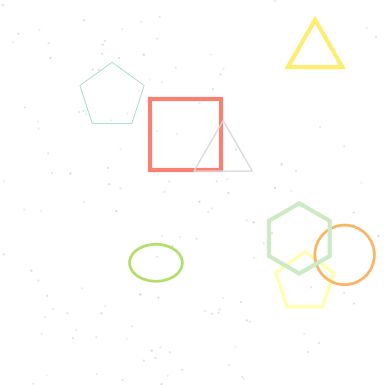[{"shape": "pentagon", "thickness": 0.5, "radius": 0.44, "center": [0.291, 0.751]}, {"shape": "pentagon", "thickness": 2.5, "radius": 0.39, "center": [0.792, 0.267]}, {"shape": "square", "thickness": 3, "radius": 0.46, "center": [0.483, 0.651]}, {"shape": "circle", "thickness": 2, "radius": 0.39, "center": [0.895, 0.338]}, {"shape": "oval", "thickness": 2, "radius": 0.34, "center": [0.405, 0.317]}, {"shape": "triangle", "thickness": 1, "radius": 0.44, "center": [0.58, 0.599]}, {"shape": "hexagon", "thickness": 3, "radius": 0.46, "center": [0.778, 0.381]}, {"shape": "triangle", "thickness": 3, "radius": 0.41, "center": [0.818, 0.867]}]